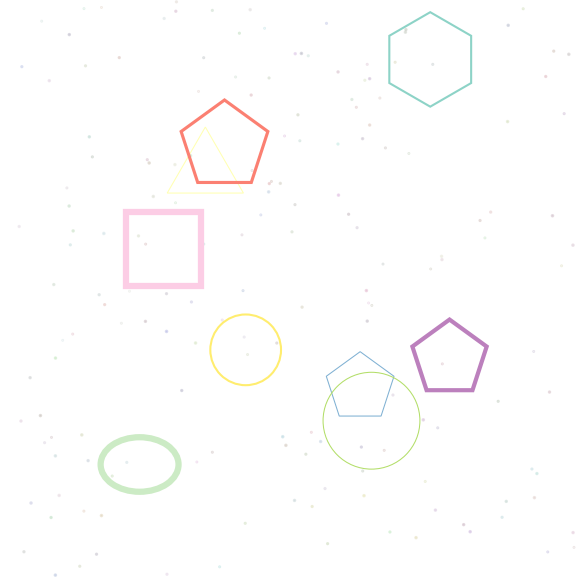[{"shape": "hexagon", "thickness": 1, "radius": 0.41, "center": [0.745, 0.896]}, {"shape": "triangle", "thickness": 0.5, "radius": 0.38, "center": [0.356, 0.703]}, {"shape": "pentagon", "thickness": 1.5, "radius": 0.39, "center": [0.389, 0.747]}, {"shape": "pentagon", "thickness": 0.5, "radius": 0.31, "center": [0.624, 0.329]}, {"shape": "circle", "thickness": 0.5, "radius": 0.42, "center": [0.643, 0.271]}, {"shape": "square", "thickness": 3, "radius": 0.32, "center": [0.283, 0.567]}, {"shape": "pentagon", "thickness": 2, "radius": 0.34, "center": [0.778, 0.378]}, {"shape": "oval", "thickness": 3, "radius": 0.34, "center": [0.242, 0.195]}, {"shape": "circle", "thickness": 1, "radius": 0.31, "center": [0.425, 0.393]}]